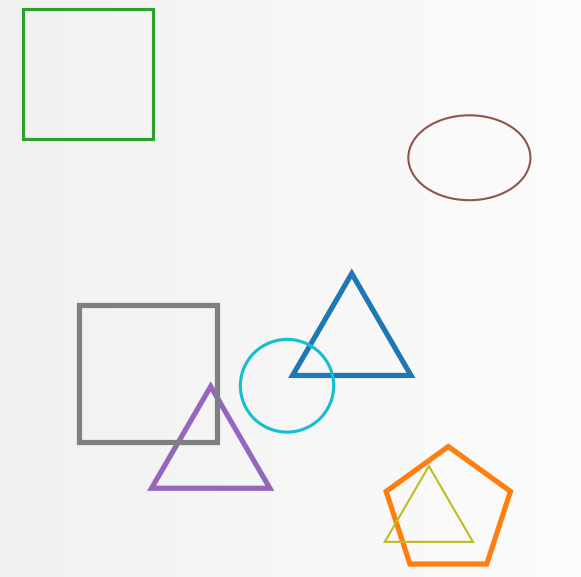[{"shape": "triangle", "thickness": 2.5, "radius": 0.59, "center": [0.605, 0.408]}, {"shape": "pentagon", "thickness": 2.5, "radius": 0.56, "center": [0.771, 0.113]}, {"shape": "square", "thickness": 1.5, "radius": 0.56, "center": [0.152, 0.871]}, {"shape": "triangle", "thickness": 2.5, "radius": 0.59, "center": [0.362, 0.212]}, {"shape": "oval", "thickness": 1, "radius": 0.53, "center": [0.808, 0.726]}, {"shape": "square", "thickness": 2.5, "radius": 0.59, "center": [0.254, 0.353]}, {"shape": "triangle", "thickness": 1, "radius": 0.44, "center": [0.738, 0.105]}, {"shape": "circle", "thickness": 1.5, "radius": 0.4, "center": [0.494, 0.331]}]